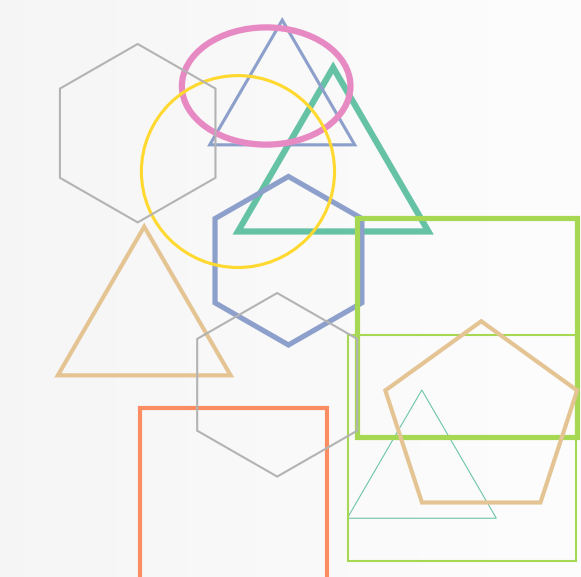[{"shape": "triangle", "thickness": 0.5, "radius": 0.74, "center": [0.726, 0.176]}, {"shape": "triangle", "thickness": 3, "radius": 0.95, "center": [0.573, 0.693]}, {"shape": "square", "thickness": 2, "radius": 0.8, "center": [0.402, 0.133]}, {"shape": "hexagon", "thickness": 2.5, "radius": 0.73, "center": [0.496, 0.548]}, {"shape": "triangle", "thickness": 1.5, "radius": 0.72, "center": [0.486, 0.82]}, {"shape": "oval", "thickness": 3, "radius": 0.72, "center": [0.458, 0.85]}, {"shape": "square", "thickness": 1, "radius": 0.98, "center": [0.795, 0.224]}, {"shape": "square", "thickness": 2.5, "radius": 0.95, "center": [0.803, 0.432]}, {"shape": "circle", "thickness": 1.5, "radius": 0.83, "center": [0.409, 0.702]}, {"shape": "pentagon", "thickness": 2, "radius": 0.87, "center": [0.828, 0.269]}, {"shape": "triangle", "thickness": 2, "radius": 0.86, "center": [0.248, 0.435]}, {"shape": "hexagon", "thickness": 1, "radius": 0.77, "center": [0.237, 0.769]}, {"shape": "hexagon", "thickness": 1, "radius": 0.79, "center": [0.477, 0.333]}]